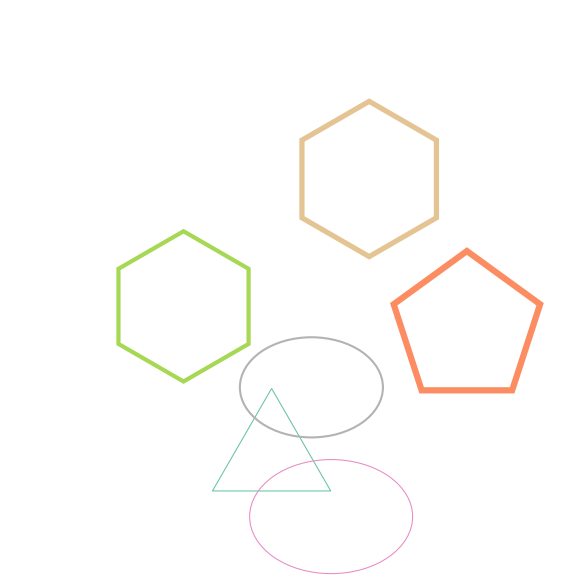[{"shape": "triangle", "thickness": 0.5, "radius": 0.59, "center": [0.47, 0.208]}, {"shape": "pentagon", "thickness": 3, "radius": 0.67, "center": [0.808, 0.431]}, {"shape": "oval", "thickness": 0.5, "radius": 0.71, "center": [0.573, 0.105]}, {"shape": "hexagon", "thickness": 2, "radius": 0.65, "center": [0.318, 0.469]}, {"shape": "hexagon", "thickness": 2.5, "radius": 0.67, "center": [0.639, 0.689]}, {"shape": "oval", "thickness": 1, "radius": 0.62, "center": [0.539, 0.328]}]